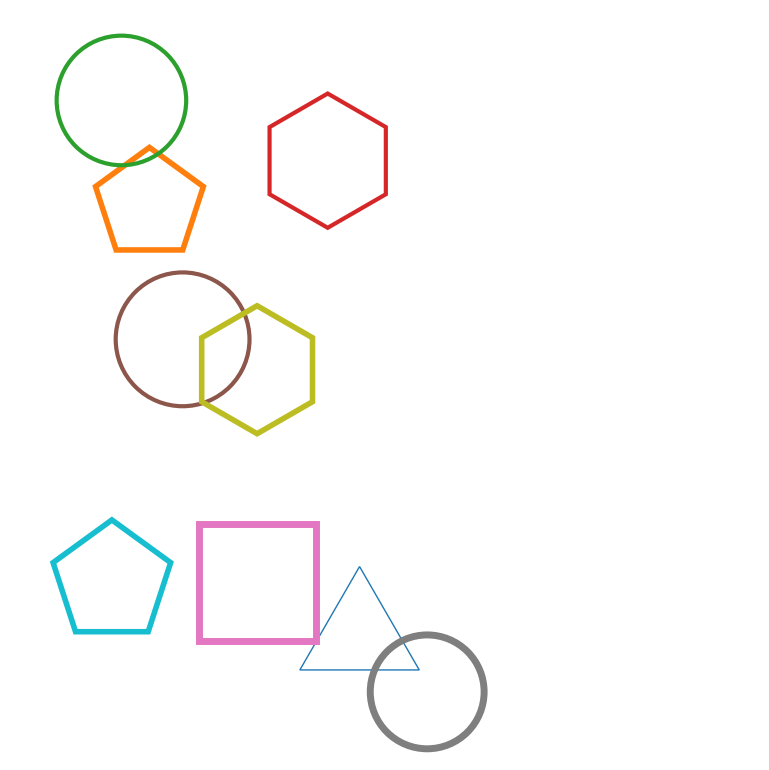[{"shape": "triangle", "thickness": 0.5, "radius": 0.45, "center": [0.467, 0.175]}, {"shape": "pentagon", "thickness": 2, "radius": 0.37, "center": [0.194, 0.735]}, {"shape": "circle", "thickness": 1.5, "radius": 0.42, "center": [0.158, 0.87]}, {"shape": "hexagon", "thickness": 1.5, "radius": 0.44, "center": [0.426, 0.791]}, {"shape": "circle", "thickness": 1.5, "radius": 0.43, "center": [0.237, 0.559]}, {"shape": "square", "thickness": 2.5, "radius": 0.38, "center": [0.335, 0.244]}, {"shape": "circle", "thickness": 2.5, "radius": 0.37, "center": [0.555, 0.101]}, {"shape": "hexagon", "thickness": 2, "radius": 0.42, "center": [0.334, 0.52]}, {"shape": "pentagon", "thickness": 2, "radius": 0.4, "center": [0.145, 0.245]}]